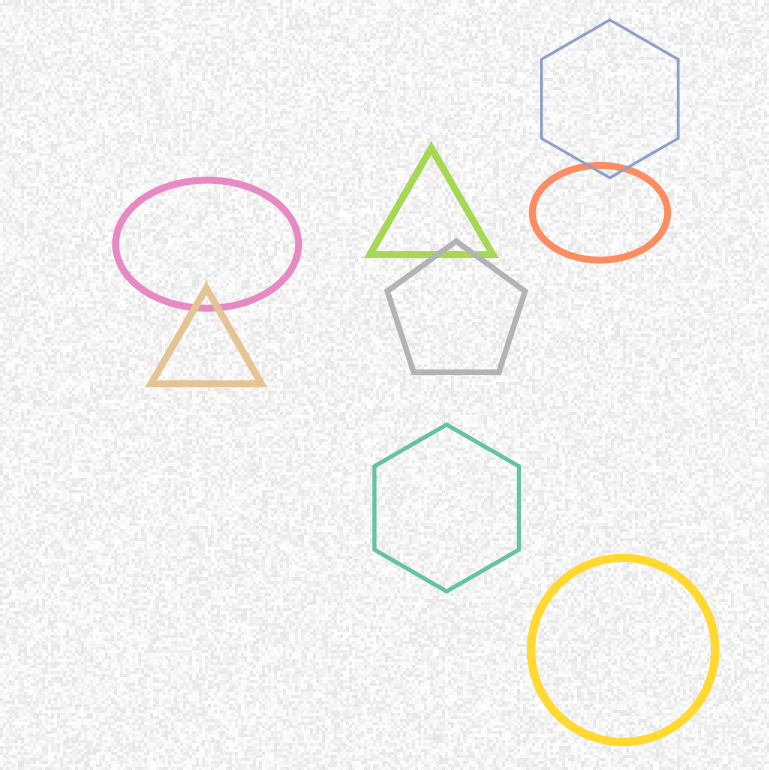[{"shape": "hexagon", "thickness": 1.5, "radius": 0.54, "center": [0.58, 0.34]}, {"shape": "oval", "thickness": 2.5, "radius": 0.44, "center": [0.779, 0.724]}, {"shape": "hexagon", "thickness": 1, "radius": 0.51, "center": [0.792, 0.872]}, {"shape": "oval", "thickness": 2.5, "radius": 0.59, "center": [0.269, 0.683]}, {"shape": "triangle", "thickness": 2.5, "radius": 0.46, "center": [0.56, 0.716]}, {"shape": "circle", "thickness": 3, "radius": 0.6, "center": [0.809, 0.156]}, {"shape": "triangle", "thickness": 2.5, "radius": 0.41, "center": [0.268, 0.543]}, {"shape": "pentagon", "thickness": 2, "radius": 0.47, "center": [0.592, 0.593]}]